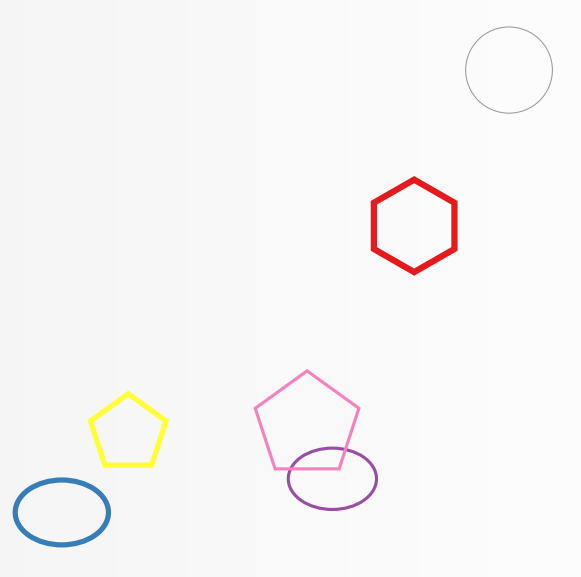[{"shape": "hexagon", "thickness": 3, "radius": 0.4, "center": [0.713, 0.608]}, {"shape": "oval", "thickness": 2.5, "radius": 0.4, "center": [0.106, 0.112]}, {"shape": "oval", "thickness": 1.5, "radius": 0.38, "center": [0.572, 0.17]}, {"shape": "pentagon", "thickness": 2.5, "radius": 0.34, "center": [0.221, 0.249]}, {"shape": "pentagon", "thickness": 1.5, "radius": 0.47, "center": [0.528, 0.263]}, {"shape": "circle", "thickness": 0.5, "radius": 0.37, "center": [0.876, 0.878]}]